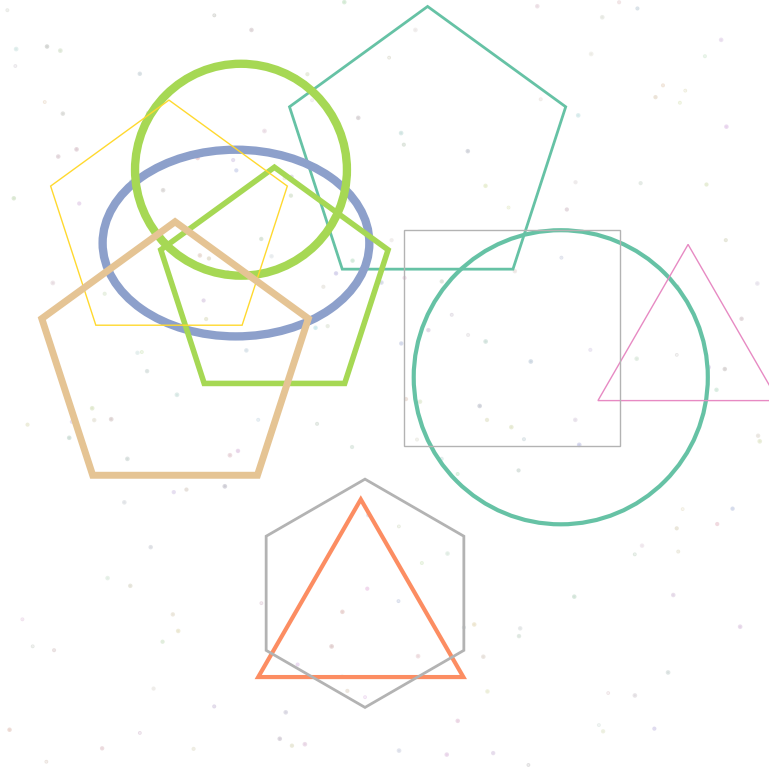[{"shape": "pentagon", "thickness": 1, "radius": 0.94, "center": [0.555, 0.803]}, {"shape": "circle", "thickness": 1.5, "radius": 0.95, "center": [0.728, 0.51]}, {"shape": "triangle", "thickness": 1.5, "radius": 0.77, "center": [0.469, 0.198]}, {"shape": "oval", "thickness": 3, "radius": 0.87, "center": [0.306, 0.684]}, {"shape": "triangle", "thickness": 0.5, "radius": 0.68, "center": [0.894, 0.547]}, {"shape": "circle", "thickness": 3, "radius": 0.69, "center": [0.313, 0.78]}, {"shape": "pentagon", "thickness": 2, "radius": 0.78, "center": [0.356, 0.628]}, {"shape": "pentagon", "thickness": 0.5, "radius": 0.81, "center": [0.219, 0.708]}, {"shape": "pentagon", "thickness": 2.5, "radius": 0.91, "center": [0.227, 0.53]}, {"shape": "square", "thickness": 0.5, "radius": 0.7, "center": [0.665, 0.561]}, {"shape": "hexagon", "thickness": 1, "radius": 0.74, "center": [0.474, 0.23]}]